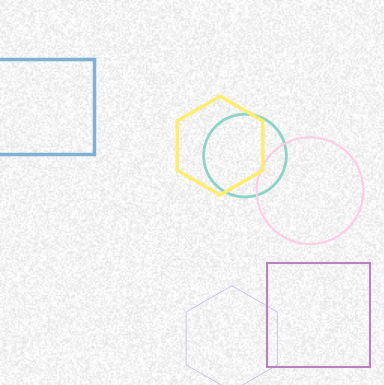[{"shape": "circle", "thickness": 2, "radius": 0.54, "center": [0.636, 0.596]}, {"shape": "hexagon", "thickness": 0.5, "radius": 0.68, "center": [0.602, 0.121]}, {"shape": "square", "thickness": 2.5, "radius": 0.62, "center": [0.12, 0.724]}, {"shape": "circle", "thickness": 1.5, "radius": 0.69, "center": [0.805, 0.505]}, {"shape": "square", "thickness": 1.5, "radius": 0.67, "center": [0.827, 0.181]}, {"shape": "hexagon", "thickness": 2.5, "radius": 0.64, "center": [0.572, 0.622]}]